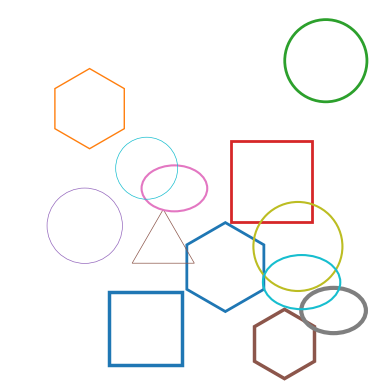[{"shape": "square", "thickness": 2.5, "radius": 0.47, "center": [0.378, 0.147]}, {"shape": "hexagon", "thickness": 2, "radius": 0.58, "center": [0.585, 0.306]}, {"shape": "hexagon", "thickness": 1, "radius": 0.52, "center": [0.233, 0.718]}, {"shape": "circle", "thickness": 2, "radius": 0.53, "center": [0.846, 0.842]}, {"shape": "square", "thickness": 2, "radius": 0.53, "center": [0.705, 0.528]}, {"shape": "circle", "thickness": 0.5, "radius": 0.49, "center": [0.22, 0.414]}, {"shape": "triangle", "thickness": 0.5, "radius": 0.47, "center": [0.424, 0.363]}, {"shape": "hexagon", "thickness": 2.5, "radius": 0.45, "center": [0.739, 0.107]}, {"shape": "oval", "thickness": 1.5, "radius": 0.43, "center": [0.453, 0.511]}, {"shape": "oval", "thickness": 3, "radius": 0.42, "center": [0.866, 0.193]}, {"shape": "circle", "thickness": 1.5, "radius": 0.58, "center": [0.774, 0.36]}, {"shape": "oval", "thickness": 1.5, "radius": 0.5, "center": [0.783, 0.267]}, {"shape": "circle", "thickness": 0.5, "radius": 0.4, "center": [0.381, 0.563]}]